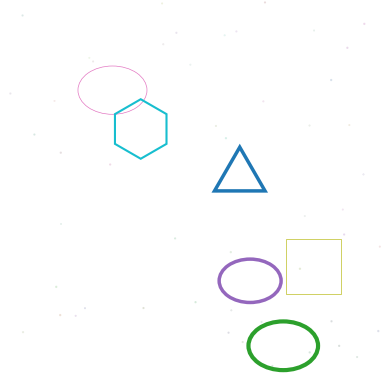[{"shape": "triangle", "thickness": 2.5, "radius": 0.38, "center": [0.623, 0.542]}, {"shape": "oval", "thickness": 3, "radius": 0.45, "center": [0.736, 0.102]}, {"shape": "oval", "thickness": 2.5, "radius": 0.4, "center": [0.65, 0.271]}, {"shape": "oval", "thickness": 0.5, "radius": 0.45, "center": [0.292, 0.766]}, {"shape": "square", "thickness": 0.5, "radius": 0.36, "center": [0.815, 0.308]}, {"shape": "hexagon", "thickness": 1.5, "radius": 0.39, "center": [0.366, 0.665]}]